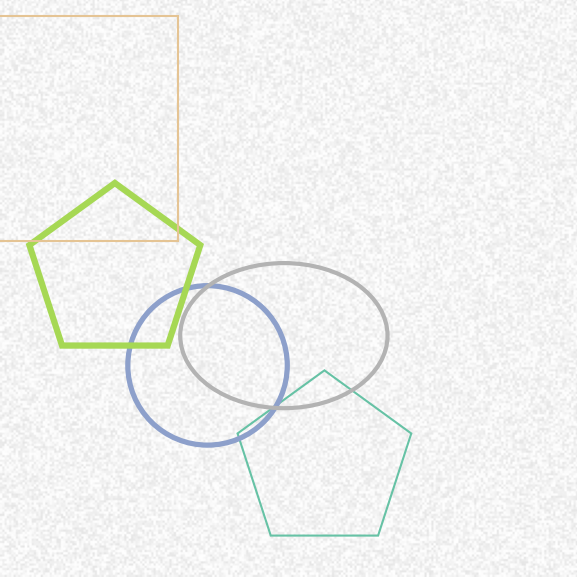[{"shape": "pentagon", "thickness": 1, "radius": 0.79, "center": [0.562, 0.2]}, {"shape": "circle", "thickness": 2.5, "radius": 0.69, "center": [0.359, 0.366]}, {"shape": "pentagon", "thickness": 3, "radius": 0.78, "center": [0.199, 0.527]}, {"shape": "square", "thickness": 1, "radius": 0.97, "center": [0.114, 0.777]}, {"shape": "oval", "thickness": 2, "radius": 0.9, "center": [0.492, 0.418]}]